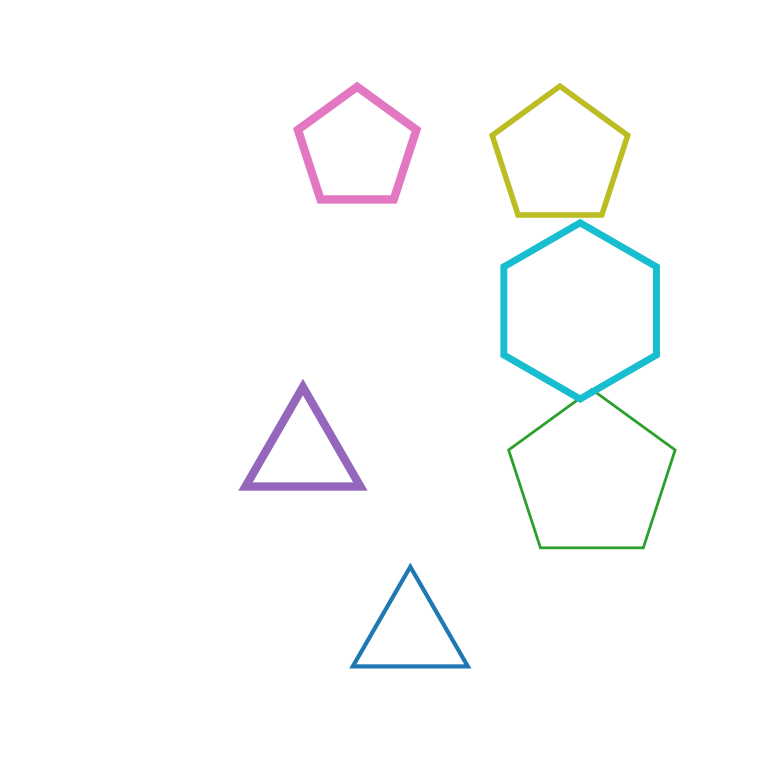[{"shape": "triangle", "thickness": 1.5, "radius": 0.43, "center": [0.533, 0.178]}, {"shape": "pentagon", "thickness": 1, "radius": 0.57, "center": [0.769, 0.38]}, {"shape": "triangle", "thickness": 3, "radius": 0.43, "center": [0.393, 0.411]}, {"shape": "pentagon", "thickness": 3, "radius": 0.4, "center": [0.464, 0.806]}, {"shape": "pentagon", "thickness": 2, "radius": 0.46, "center": [0.727, 0.796]}, {"shape": "hexagon", "thickness": 2.5, "radius": 0.57, "center": [0.753, 0.596]}]